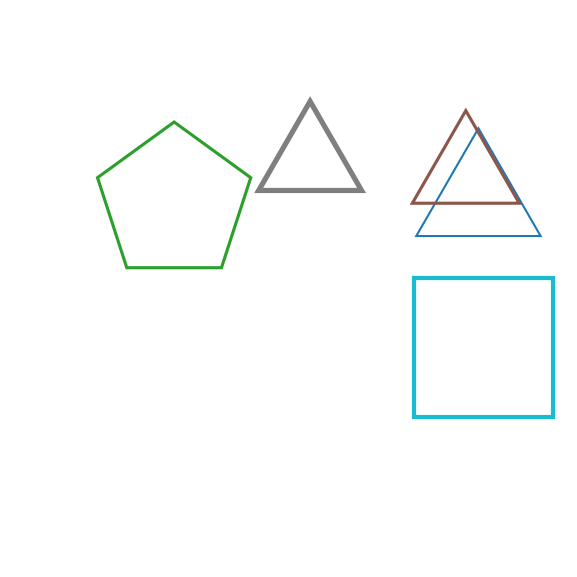[{"shape": "triangle", "thickness": 1, "radius": 0.62, "center": [0.828, 0.653]}, {"shape": "pentagon", "thickness": 1.5, "radius": 0.7, "center": [0.302, 0.648]}, {"shape": "triangle", "thickness": 1.5, "radius": 0.53, "center": [0.807, 0.701]}, {"shape": "triangle", "thickness": 2.5, "radius": 0.51, "center": [0.537, 0.721]}, {"shape": "square", "thickness": 2, "radius": 0.6, "center": [0.837, 0.397]}]